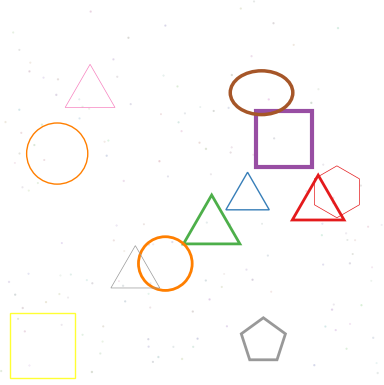[{"shape": "triangle", "thickness": 2, "radius": 0.39, "center": [0.826, 0.467]}, {"shape": "hexagon", "thickness": 0.5, "radius": 0.34, "center": [0.875, 0.502]}, {"shape": "triangle", "thickness": 1, "radius": 0.33, "center": [0.643, 0.488]}, {"shape": "triangle", "thickness": 2, "radius": 0.42, "center": [0.55, 0.409]}, {"shape": "square", "thickness": 3, "radius": 0.36, "center": [0.737, 0.638]}, {"shape": "circle", "thickness": 1, "radius": 0.4, "center": [0.149, 0.601]}, {"shape": "circle", "thickness": 2, "radius": 0.35, "center": [0.429, 0.315]}, {"shape": "square", "thickness": 1, "radius": 0.43, "center": [0.11, 0.103]}, {"shape": "oval", "thickness": 2.5, "radius": 0.41, "center": [0.679, 0.759]}, {"shape": "triangle", "thickness": 0.5, "radius": 0.37, "center": [0.234, 0.758]}, {"shape": "triangle", "thickness": 0.5, "radius": 0.37, "center": [0.352, 0.289]}, {"shape": "pentagon", "thickness": 2, "radius": 0.3, "center": [0.684, 0.114]}]